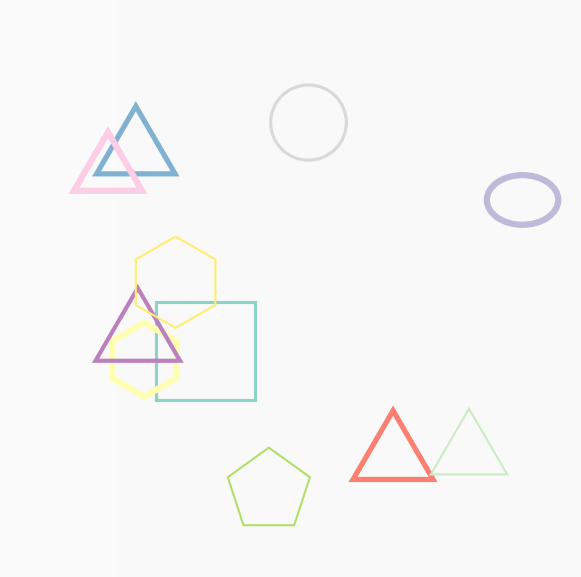[{"shape": "square", "thickness": 1.5, "radius": 0.42, "center": [0.354, 0.391]}, {"shape": "hexagon", "thickness": 3, "radius": 0.32, "center": [0.248, 0.376]}, {"shape": "oval", "thickness": 3, "radius": 0.31, "center": [0.899, 0.653]}, {"shape": "triangle", "thickness": 2.5, "radius": 0.4, "center": [0.676, 0.209]}, {"shape": "triangle", "thickness": 2.5, "radius": 0.39, "center": [0.234, 0.737]}, {"shape": "pentagon", "thickness": 1, "radius": 0.37, "center": [0.463, 0.15]}, {"shape": "triangle", "thickness": 3, "radius": 0.34, "center": [0.186, 0.703]}, {"shape": "circle", "thickness": 1.5, "radius": 0.33, "center": [0.531, 0.787]}, {"shape": "triangle", "thickness": 2, "radius": 0.42, "center": [0.237, 0.416]}, {"shape": "triangle", "thickness": 1, "radius": 0.38, "center": [0.807, 0.216]}, {"shape": "hexagon", "thickness": 1, "radius": 0.4, "center": [0.302, 0.51]}]